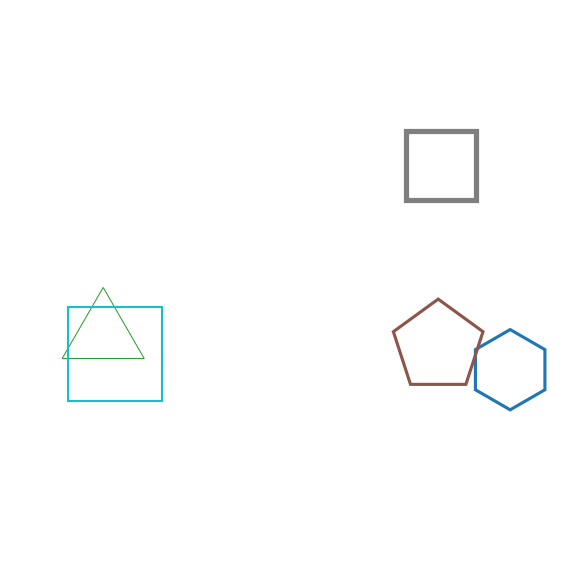[{"shape": "hexagon", "thickness": 1.5, "radius": 0.35, "center": [0.883, 0.359]}, {"shape": "triangle", "thickness": 0.5, "radius": 0.41, "center": [0.179, 0.419]}, {"shape": "pentagon", "thickness": 1.5, "radius": 0.41, "center": [0.759, 0.4]}, {"shape": "square", "thickness": 2.5, "radius": 0.3, "center": [0.764, 0.713]}, {"shape": "square", "thickness": 1, "radius": 0.41, "center": [0.199, 0.386]}]